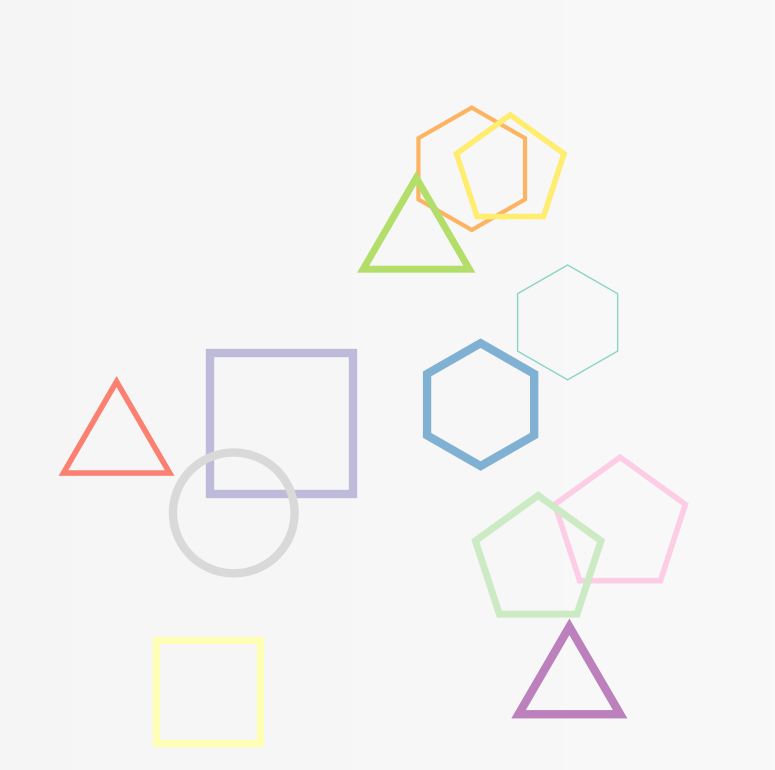[{"shape": "hexagon", "thickness": 0.5, "radius": 0.37, "center": [0.732, 0.581]}, {"shape": "square", "thickness": 2.5, "radius": 0.33, "center": [0.268, 0.102]}, {"shape": "square", "thickness": 3, "radius": 0.46, "center": [0.363, 0.45]}, {"shape": "triangle", "thickness": 2, "radius": 0.4, "center": [0.15, 0.425]}, {"shape": "hexagon", "thickness": 3, "radius": 0.4, "center": [0.62, 0.475]}, {"shape": "hexagon", "thickness": 1.5, "radius": 0.4, "center": [0.609, 0.781]}, {"shape": "triangle", "thickness": 2.5, "radius": 0.4, "center": [0.537, 0.69]}, {"shape": "pentagon", "thickness": 2, "radius": 0.44, "center": [0.8, 0.318]}, {"shape": "circle", "thickness": 3, "radius": 0.39, "center": [0.302, 0.334]}, {"shape": "triangle", "thickness": 3, "radius": 0.38, "center": [0.735, 0.11]}, {"shape": "pentagon", "thickness": 2.5, "radius": 0.43, "center": [0.694, 0.271]}, {"shape": "pentagon", "thickness": 2, "radius": 0.36, "center": [0.658, 0.778]}]